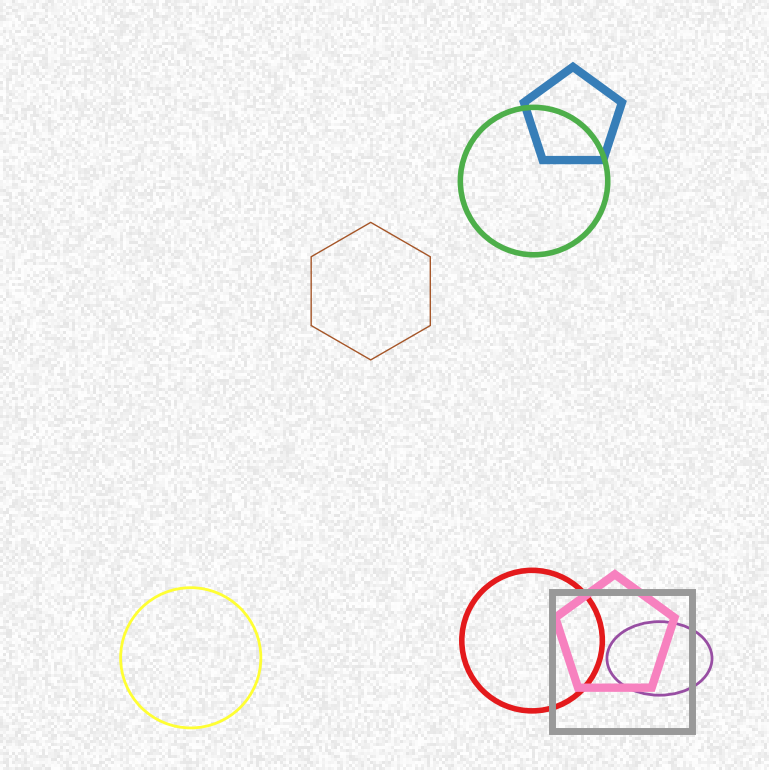[{"shape": "circle", "thickness": 2, "radius": 0.46, "center": [0.691, 0.168]}, {"shape": "pentagon", "thickness": 3, "radius": 0.33, "center": [0.744, 0.846]}, {"shape": "circle", "thickness": 2, "radius": 0.48, "center": [0.694, 0.765]}, {"shape": "oval", "thickness": 1, "radius": 0.34, "center": [0.856, 0.145]}, {"shape": "circle", "thickness": 1, "radius": 0.46, "center": [0.248, 0.146]}, {"shape": "hexagon", "thickness": 0.5, "radius": 0.45, "center": [0.481, 0.622]}, {"shape": "pentagon", "thickness": 3, "radius": 0.41, "center": [0.799, 0.173]}, {"shape": "square", "thickness": 2.5, "radius": 0.45, "center": [0.808, 0.141]}]